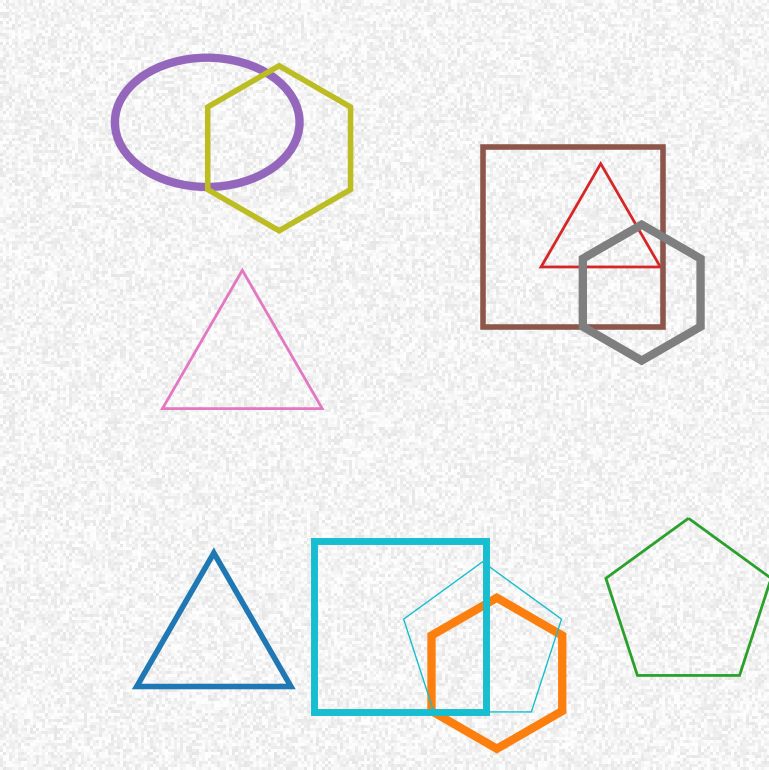[{"shape": "triangle", "thickness": 2, "radius": 0.58, "center": [0.278, 0.166]}, {"shape": "hexagon", "thickness": 3, "radius": 0.49, "center": [0.645, 0.126]}, {"shape": "pentagon", "thickness": 1, "radius": 0.56, "center": [0.894, 0.214]}, {"shape": "triangle", "thickness": 1, "radius": 0.45, "center": [0.78, 0.698]}, {"shape": "oval", "thickness": 3, "radius": 0.6, "center": [0.269, 0.841]}, {"shape": "square", "thickness": 2, "radius": 0.58, "center": [0.744, 0.693]}, {"shape": "triangle", "thickness": 1, "radius": 0.6, "center": [0.315, 0.529]}, {"shape": "hexagon", "thickness": 3, "radius": 0.44, "center": [0.833, 0.62]}, {"shape": "hexagon", "thickness": 2, "radius": 0.54, "center": [0.363, 0.807]}, {"shape": "square", "thickness": 2.5, "radius": 0.56, "center": [0.519, 0.186]}, {"shape": "pentagon", "thickness": 0.5, "radius": 0.54, "center": [0.627, 0.163]}]